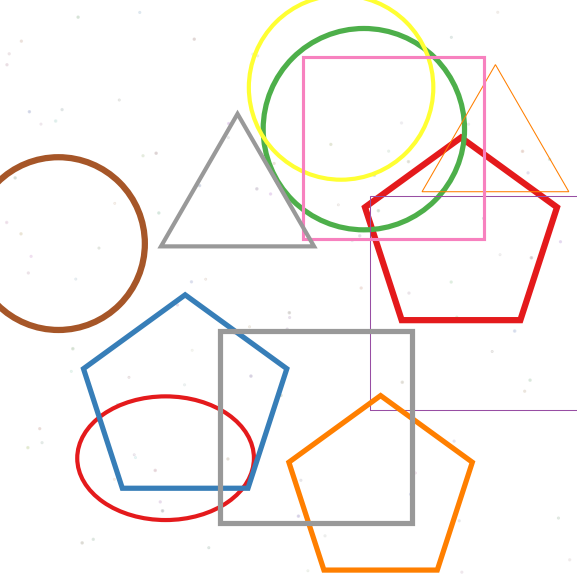[{"shape": "oval", "thickness": 2, "radius": 0.76, "center": [0.287, 0.206]}, {"shape": "pentagon", "thickness": 3, "radius": 0.87, "center": [0.798, 0.586]}, {"shape": "pentagon", "thickness": 2.5, "radius": 0.93, "center": [0.321, 0.303]}, {"shape": "circle", "thickness": 2.5, "radius": 0.87, "center": [0.63, 0.775]}, {"shape": "square", "thickness": 0.5, "radius": 0.93, "center": [0.826, 0.474]}, {"shape": "triangle", "thickness": 0.5, "radius": 0.73, "center": [0.858, 0.741]}, {"shape": "pentagon", "thickness": 2.5, "radius": 0.84, "center": [0.659, 0.147]}, {"shape": "circle", "thickness": 2, "radius": 0.8, "center": [0.591, 0.848]}, {"shape": "circle", "thickness": 3, "radius": 0.75, "center": [0.101, 0.577]}, {"shape": "square", "thickness": 1.5, "radius": 0.79, "center": [0.681, 0.743]}, {"shape": "triangle", "thickness": 2, "radius": 0.76, "center": [0.411, 0.649]}, {"shape": "square", "thickness": 2.5, "radius": 0.83, "center": [0.547, 0.259]}]